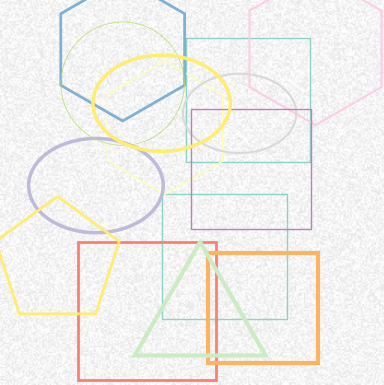[{"shape": "square", "thickness": 1, "radius": 0.81, "center": [0.583, 0.333]}, {"shape": "square", "thickness": 1, "radius": 0.81, "center": [0.644, 0.74]}, {"shape": "hexagon", "thickness": 1, "radius": 0.87, "center": [0.429, 0.668]}, {"shape": "oval", "thickness": 2.5, "radius": 0.87, "center": [0.249, 0.518]}, {"shape": "square", "thickness": 2, "radius": 0.9, "center": [0.383, 0.192]}, {"shape": "hexagon", "thickness": 2, "radius": 0.93, "center": [0.319, 0.871]}, {"shape": "square", "thickness": 3, "radius": 0.71, "center": [0.683, 0.2]}, {"shape": "circle", "thickness": 0.5, "radius": 0.8, "center": [0.319, 0.783]}, {"shape": "hexagon", "thickness": 1.5, "radius": 0.99, "center": [0.82, 0.873]}, {"shape": "oval", "thickness": 1.5, "radius": 0.74, "center": [0.622, 0.705]}, {"shape": "square", "thickness": 1, "radius": 0.78, "center": [0.651, 0.56]}, {"shape": "triangle", "thickness": 3, "radius": 0.98, "center": [0.52, 0.175]}, {"shape": "pentagon", "thickness": 2, "radius": 0.84, "center": [0.149, 0.321]}, {"shape": "oval", "thickness": 2.5, "radius": 0.89, "center": [0.42, 0.732]}]